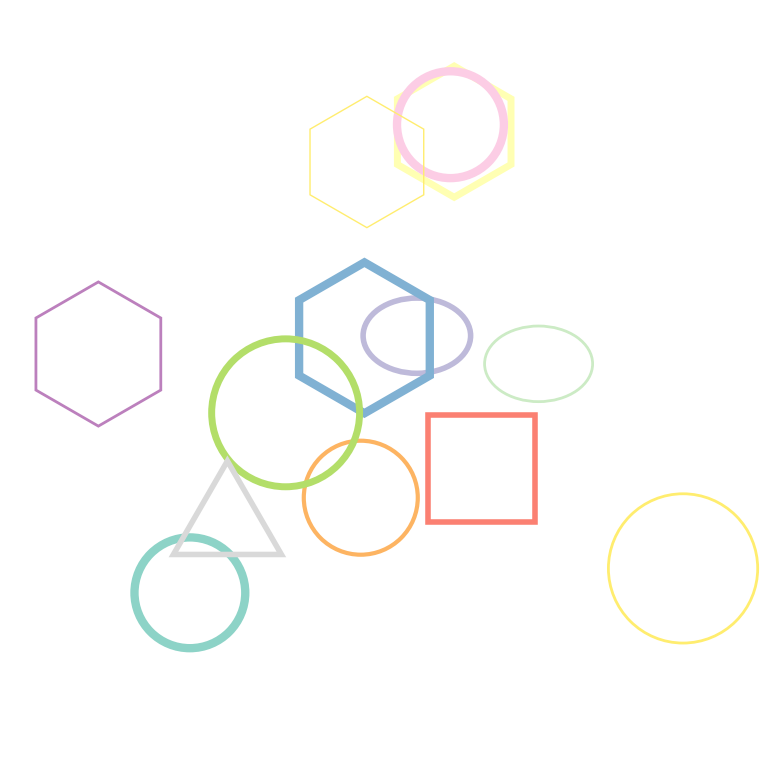[{"shape": "circle", "thickness": 3, "radius": 0.36, "center": [0.247, 0.23]}, {"shape": "hexagon", "thickness": 2.5, "radius": 0.43, "center": [0.59, 0.829]}, {"shape": "oval", "thickness": 2, "radius": 0.35, "center": [0.541, 0.564]}, {"shape": "square", "thickness": 2, "radius": 0.35, "center": [0.626, 0.392]}, {"shape": "hexagon", "thickness": 3, "radius": 0.49, "center": [0.473, 0.561]}, {"shape": "circle", "thickness": 1.5, "radius": 0.37, "center": [0.469, 0.354]}, {"shape": "circle", "thickness": 2.5, "radius": 0.48, "center": [0.371, 0.464]}, {"shape": "circle", "thickness": 3, "radius": 0.35, "center": [0.585, 0.838]}, {"shape": "triangle", "thickness": 2, "radius": 0.4, "center": [0.295, 0.32]}, {"shape": "hexagon", "thickness": 1, "radius": 0.47, "center": [0.128, 0.54]}, {"shape": "oval", "thickness": 1, "radius": 0.35, "center": [0.699, 0.527]}, {"shape": "hexagon", "thickness": 0.5, "radius": 0.43, "center": [0.476, 0.79]}, {"shape": "circle", "thickness": 1, "radius": 0.48, "center": [0.887, 0.262]}]